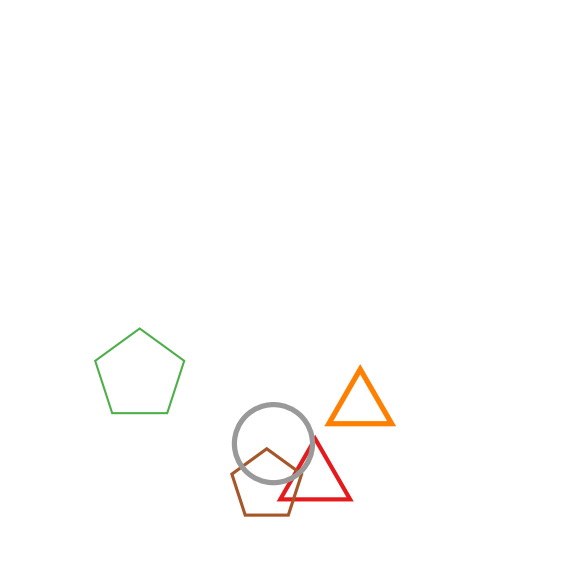[{"shape": "triangle", "thickness": 2, "radius": 0.35, "center": [0.546, 0.169]}, {"shape": "pentagon", "thickness": 1, "radius": 0.41, "center": [0.242, 0.349]}, {"shape": "triangle", "thickness": 2.5, "radius": 0.31, "center": [0.624, 0.297]}, {"shape": "pentagon", "thickness": 1.5, "radius": 0.32, "center": [0.462, 0.159]}, {"shape": "circle", "thickness": 2.5, "radius": 0.34, "center": [0.474, 0.231]}]